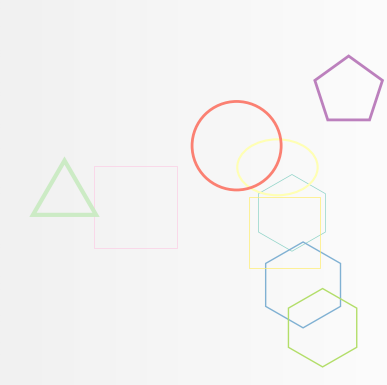[{"shape": "hexagon", "thickness": 0.5, "radius": 0.5, "center": [0.753, 0.447]}, {"shape": "oval", "thickness": 1.5, "radius": 0.52, "center": [0.716, 0.565]}, {"shape": "circle", "thickness": 2, "radius": 0.57, "center": [0.611, 0.622]}, {"shape": "hexagon", "thickness": 1, "radius": 0.56, "center": [0.782, 0.26]}, {"shape": "hexagon", "thickness": 1, "radius": 0.51, "center": [0.833, 0.149]}, {"shape": "square", "thickness": 0.5, "radius": 0.53, "center": [0.35, 0.462]}, {"shape": "pentagon", "thickness": 2, "radius": 0.46, "center": [0.9, 0.763]}, {"shape": "triangle", "thickness": 3, "radius": 0.47, "center": [0.166, 0.489]}, {"shape": "square", "thickness": 0.5, "radius": 0.46, "center": [0.734, 0.397]}]